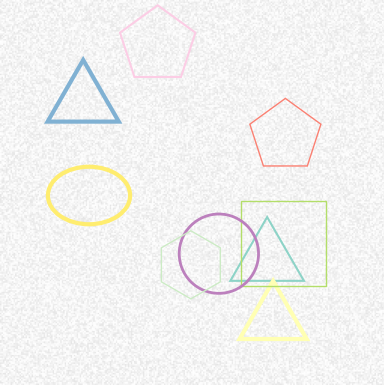[{"shape": "triangle", "thickness": 1.5, "radius": 0.55, "center": [0.694, 0.326]}, {"shape": "triangle", "thickness": 3, "radius": 0.5, "center": [0.709, 0.17]}, {"shape": "pentagon", "thickness": 1, "radius": 0.49, "center": [0.741, 0.647]}, {"shape": "triangle", "thickness": 3, "radius": 0.53, "center": [0.216, 0.737]}, {"shape": "square", "thickness": 1, "radius": 0.55, "center": [0.736, 0.369]}, {"shape": "pentagon", "thickness": 1.5, "radius": 0.51, "center": [0.41, 0.883]}, {"shape": "circle", "thickness": 2, "radius": 0.52, "center": [0.569, 0.341]}, {"shape": "hexagon", "thickness": 1, "radius": 0.44, "center": [0.496, 0.312]}, {"shape": "oval", "thickness": 3, "radius": 0.53, "center": [0.231, 0.492]}]